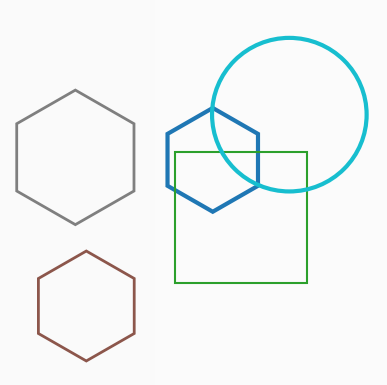[{"shape": "hexagon", "thickness": 3, "radius": 0.67, "center": [0.549, 0.585]}, {"shape": "square", "thickness": 1.5, "radius": 0.85, "center": [0.621, 0.436]}, {"shape": "hexagon", "thickness": 2, "radius": 0.71, "center": [0.223, 0.205]}, {"shape": "hexagon", "thickness": 2, "radius": 0.87, "center": [0.194, 0.591]}, {"shape": "circle", "thickness": 3, "radius": 1.0, "center": [0.747, 0.702]}]